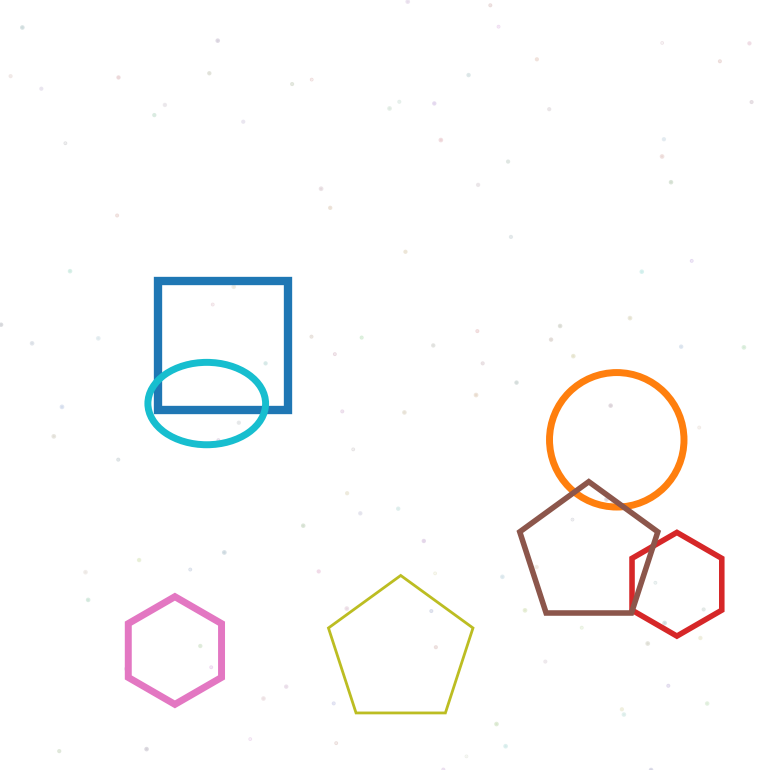[{"shape": "square", "thickness": 3, "radius": 0.42, "center": [0.289, 0.552]}, {"shape": "circle", "thickness": 2.5, "radius": 0.44, "center": [0.801, 0.429]}, {"shape": "hexagon", "thickness": 2, "radius": 0.34, "center": [0.879, 0.241]}, {"shape": "pentagon", "thickness": 2, "radius": 0.47, "center": [0.765, 0.28]}, {"shape": "hexagon", "thickness": 2.5, "radius": 0.35, "center": [0.227, 0.155]}, {"shape": "pentagon", "thickness": 1, "radius": 0.49, "center": [0.52, 0.154]}, {"shape": "oval", "thickness": 2.5, "radius": 0.38, "center": [0.269, 0.476]}]